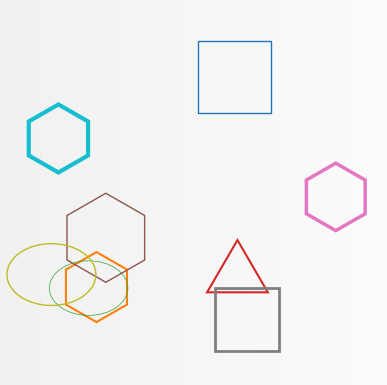[{"shape": "square", "thickness": 1, "radius": 0.47, "center": [0.605, 0.8]}, {"shape": "hexagon", "thickness": 1.5, "radius": 0.45, "center": [0.249, 0.254]}, {"shape": "oval", "thickness": 0.5, "radius": 0.51, "center": [0.229, 0.252]}, {"shape": "triangle", "thickness": 1.5, "radius": 0.45, "center": [0.613, 0.286]}, {"shape": "hexagon", "thickness": 1, "radius": 0.58, "center": [0.273, 0.382]}, {"shape": "hexagon", "thickness": 2.5, "radius": 0.44, "center": [0.866, 0.489]}, {"shape": "square", "thickness": 2, "radius": 0.41, "center": [0.636, 0.17]}, {"shape": "oval", "thickness": 1, "radius": 0.57, "center": [0.133, 0.287]}, {"shape": "hexagon", "thickness": 3, "radius": 0.44, "center": [0.151, 0.64]}]